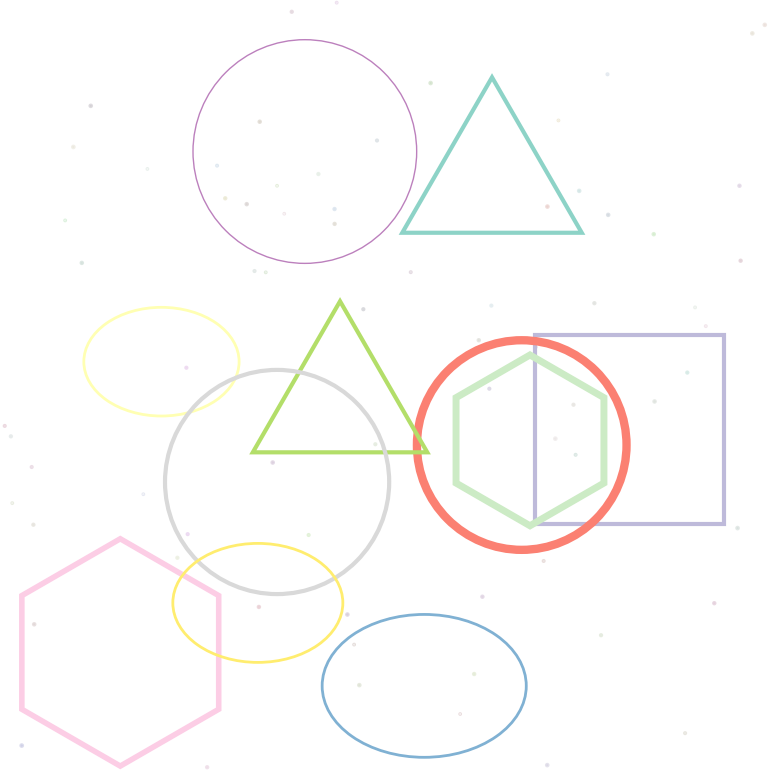[{"shape": "triangle", "thickness": 1.5, "radius": 0.67, "center": [0.639, 0.765]}, {"shape": "oval", "thickness": 1, "radius": 0.5, "center": [0.21, 0.53]}, {"shape": "square", "thickness": 1.5, "radius": 0.61, "center": [0.817, 0.442]}, {"shape": "circle", "thickness": 3, "radius": 0.68, "center": [0.678, 0.422]}, {"shape": "oval", "thickness": 1, "radius": 0.66, "center": [0.551, 0.109]}, {"shape": "triangle", "thickness": 1.5, "radius": 0.65, "center": [0.442, 0.478]}, {"shape": "hexagon", "thickness": 2, "radius": 0.74, "center": [0.156, 0.153]}, {"shape": "circle", "thickness": 1.5, "radius": 0.73, "center": [0.36, 0.374]}, {"shape": "circle", "thickness": 0.5, "radius": 0.73, "center": [0.396, 0.803]}, {"shape": "hexagon", "thickness": 2.5, "radius": 0.55, "center": [0.688, 0.428]}, {"shape": "oval", "thickness": 1, "radius": 0.55, "center": [0.335, 0.217]}]